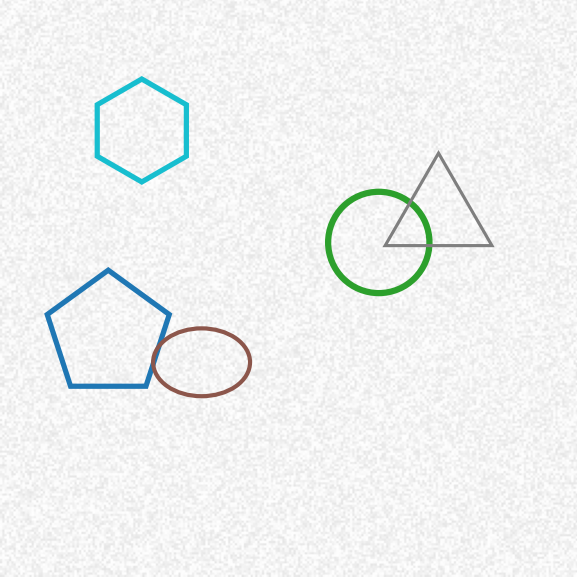[{"shape": "pentagon", "thickness": 2.5, "radius": 0.56, "center": [0.187, 0.42]}, {"shape": "circle", "thickness": 3, "radius": 0.44, "center": [0.656, 0.579]}, {"shape": "oval", "thickness": 2, "radius": 0.42, "center": [0.349, 0.372]}, {"shape": "triangle", "thickness": 1.5, "radius": 0.53, "center": [0.759, 0.627]}, {"shape": "hexagon", "thickness": 2.5, "radius": 0.45, "center": [0.246, 0.773]}]